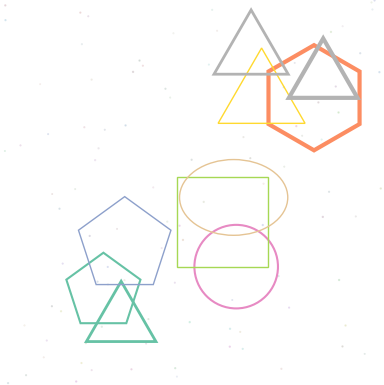[{"shape": "triangle", "thickness": 2, "radius": 0.52, "center": [0.315, 0.165]}, {"shape": "pentagon", "thickness": 1.5, "radius": 0.51, "center": [0.269, 0.242]}, {"shape": "hexagon", "thickness": 3, "radius": 0.68, "center": [0.816, 0.746]}, {"shape": "pentagon", "thickness": 1, "radius": 0.63, "center": [0.324, 0.363]}, {"shape": "circle", "thickness": 1.5, "radius": 0.54, "center": [0.613, 0.307]}, {"shape": "square", "thickness": 1, "radius": 0.59, "center": [0.578, 0.423]}, {"shape": "triangle", "thickness": 1, "radius": 0.65, "center": [0.679, 0.745]}, {"shape": "oval", "thickness": 1, "radius": 0.7, "center": [0.607, 0.487]}, {"shape": "triangle", "thickness": 3, "radius": 0.51, "center": [0.839, 0.797]}, {"shape": "triangle", "thickness": 2, "radius": 0.56, "center": [0.652, 0.863]}]